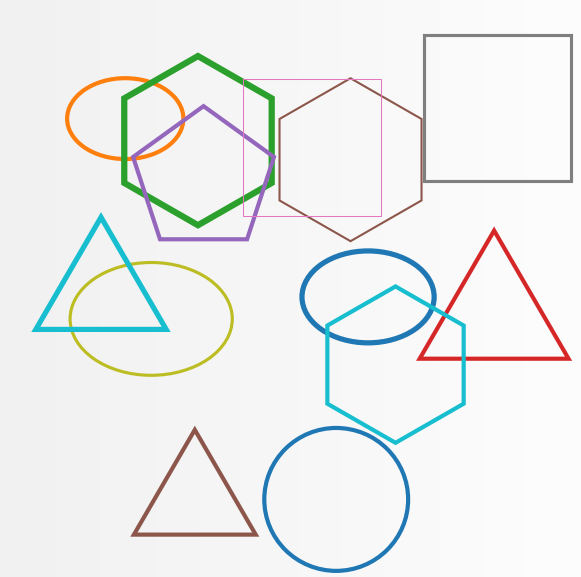[{"shape": "oval", "thickness": 2.5, "radius": 0.57, "center": [0.633, 0.485]}, {"shape": "circle", "thickness": 2, "radius": 0.62, "center": [0.578, 0.134]}, {"shape": "oval", "thickness": 2, "radius": 0.5, "center": [0.215, 0.794]}, {"shape": "hexagon", "thickness": 3, "radius": 0.73, "center": [0.341, 0.756]}, {"shape": "triangle", "thickness": 2, "radius": 0.74, "center": [0.85, 0.452]}, {"shape": "pentagon", "thickness": 2, "radius": 0.64, "center": [0.35, 0.688]}, {"shape": "triangle", "thickness": 2, "radius": 0.61, "center": [0.335, 0.134]}, {"shape": "hexagon", "thickness": 1, "radius": 0.71, "center": [0.603, 0.723]}, {"shape": "square", "thickness": 0.5, "radius": 0.59, "center": [0.537, 0.744]}, {"shape": "square", "thickness": 1.5, "radius": 0.63, "center": [0.856, 0.812]}, {"shape": "oval", "thickness": 1.5, "radius": 0.7, "center": [0.26, 0.447]}, {"shape": "triangle", "thickness": 2.5, "radius": 0.65, "center": [0.174, 0.493]}, {"shape": "hexagon", "thickness": 2, "radius": 0.68, "center": [0.68, 0.368]}]